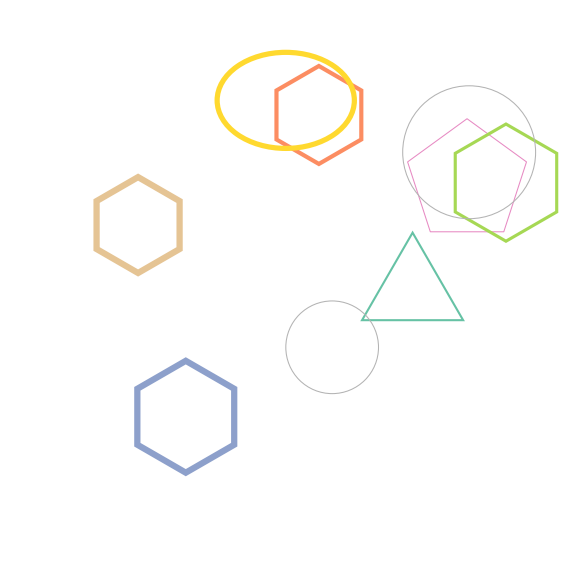[{"shape": "triangle", "thickness": 1, "radius": 0.51, "center": [0.714, 0.495]}, {"shape": "hexagon", "thickness": 2, "radius": 0.42, "center": [0.552, 0.8]}, {"shape": "hexagon", "thickness": 3, "radius": 0.48, "center": [0.322, 0.277]}, {"shape": "pentagon", "thickness": 0.5, "radius": 0.54, "center": [0.809, 0.685]}, {"shape": "hexagon", "thickness": 1.5, "radius": 0.51, "center": [0.876, 0.683]}, {"shape": "oval", "thickness": 2.5, "radius": 0.59, "center": [0.495, 0.825]}, {"shape": "hexagon", "thickness": 3, "radius": 0.42, "center": [0.239, 0.609]}, {"shape": "circle", "thickness": 0.5, "radius": 0.58, "center": [0.812, 0.736]}, {"shape": "circle", "thickness": 0.5, "radius": 0.4, "center": [0.575, 0.398]}]